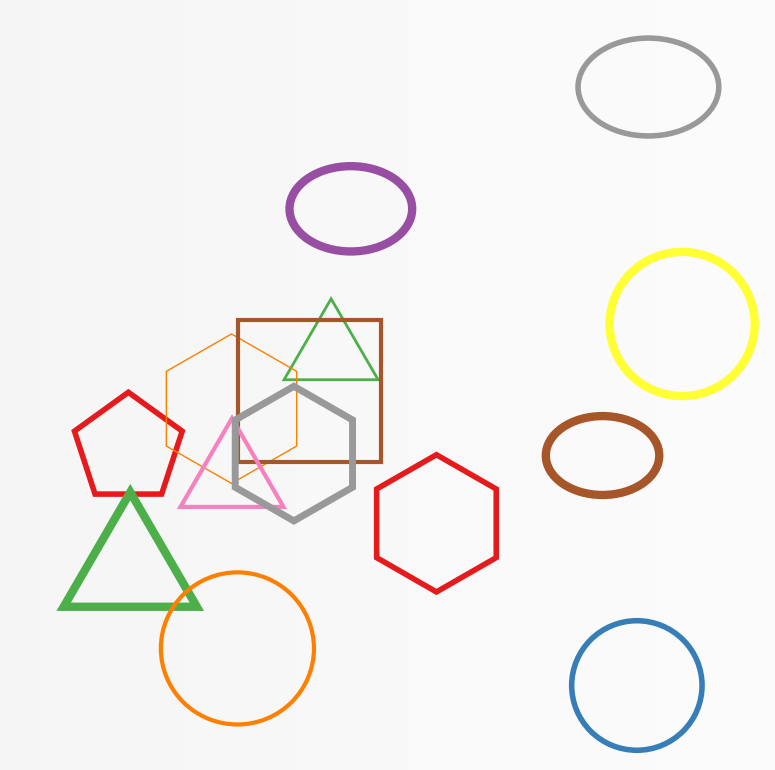[{"shape": "hexagon", "thickness": 2, "radius": 0.45, "center": [0.563, 0.32]}, {"shape": "pentagon", "thickness": 2, "radius": 0.37, "center": [0.166, 0.417]}, {"shape": "circle", "thickness": 2, "radius": 0.42, "center": [0.822, 0.11]}, {"shape": "triangle", "thickness": 3, "radius": 0.5, "center": [0.168, 0.262]}, {"shape": "triangle", "thickness": 1, "radius": 0.35, "center": [0.427, 0.542]}, {"shape": "oval", "thickness": 3, "radius": 0.4, "center": [0.453, 0.729]}, {"shape": "hexagon", "thickness": 0.5, "radius": 0.49, "center": [0.299, 0.469]}, {"shape": "circle", "thickness": 1.5, "radius": 0.49, "center": [0.306, 0.158]}, {"shape": "circle", "thickness": 3, "radius": 0.47, "center": [0.88, 0.579]}, {"shape": "square", "thickness": 1.5, "radius": 0.46, "center": [0.399, 0.492]}, {"shape": "oval", "thickness": 3, "radius": 0.37, "center": [0.777, 0.408]}, {"shape": "triangle", "thickness": 1.5, "radius": 0.38, "center": [0.299, 0.38]}, {"shape": "oval", "thickness": 2, "radius": 0.45, "center": [0.837, 0.887]}, {"shape": "hexagon", "thickness": 2.5, "radius": 0.44, "center": [0.379, 0.411]}]